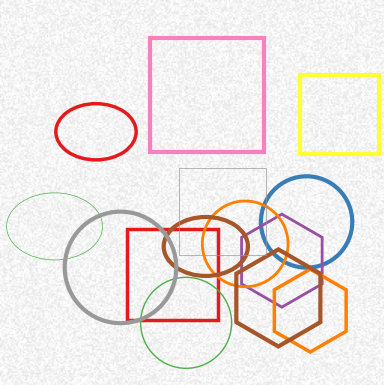[{"shape": "square", "thickness": 2.5, "radius": 0.59, "center": [0.448, 0.287]}, {"shape": "oval", "thickness": 2.5, "radius": 0.52, "center": [0.249, 0.658]}, {"shape": "circle", "thickness": 3, "radius": 0.59, "center": [0.796, 0.423]}, {"shape": "oval", "thickness": 0.5, "radius": 0.62, "center": [0.142, 0.412]}, {"shape": "circle", "thickness": 1, "radius": 0.59, "center": [0.483, 0.161]}, {"shape": "hexagon", "thickness": 2, "radius": 0.6, "center": [0.732, 0.323]}, {"shape": "circle", "thickness": 2, "radius": 0.56, "center": [0.637, 0.367]}, {"shape": "hexagon", "thickness": 2.5, "radius": 0.54, "center": [0.806, 0.193]}, {"shape": "square", "thickness": 3, "radius": 0.51, "center": [0.882, 0.703]}, {"shape": "oval", "thickness": 3, "radius": 0.55, "center": [0.535, 0.36]}, {"shape": "hexagon", "thickness": 3, "radius": 0.63, "center": [0.723, 0.226]}, {"shape": "square", "thickness": 3, "radius": 0.74, "center": [0.538, 0.753]}, {"shape": "square", "thickness": 0.5, "radius": 0.56, "center": [0.578, 0.45]}, {"shape": "circle", "thickness": 3, "radius": 0.72, "center": [0.313, 0.305]}]